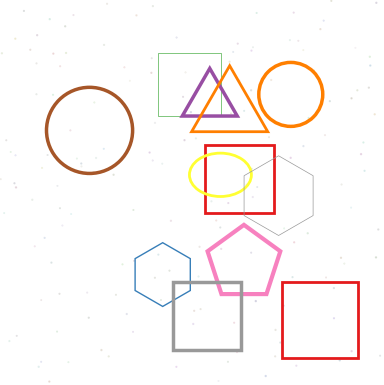[{"shape": "square", "thickness": 2, "radius": 0.5, "center": [0.831, 0.168]}, {"shape": "square", "thickness": 2, "radius": 0.44, "center": [0.622, 0.536]}, {"shape": "hexagon", "thickness": 1, "radius": 0.41, "center": [0.423, 0.287]}, {"shape": "square", "thickness": 0.5, "radius": 0.41, "center": [0.492, 0.78]}, {"shape": "triangle", "thickness": 2.5, "radius": 0.41, "center": [0.545, 0.74]}, {"shape": "triangle", "thickness": 2, "radius": 0.57, "center": [0.597, 0.715]}, {"shape": "circle", "thickness": 2.5, "radius": 0.42, "center": [0.755, 0.755]}, {"shape": "oval", "thickness": 2, "radius": 0.4, "center": [0.573, 0.546]}, {"shape": "circle", "thickness": 2.5, "radius": 0.56, "center": [0.233, 0.661]}, {"shape": "pentagon", "thickness": 3, "radius": 0.5, "center": [0.634, 0.317]}, {"shape": "hexagon", "thickness": 0.5, "radius": 0.52, "center": [0.724, 0.492]}, {"shape": "square", "thickness": 2.5, "radius": 0.44, "center": [0.537, 0.18]}]